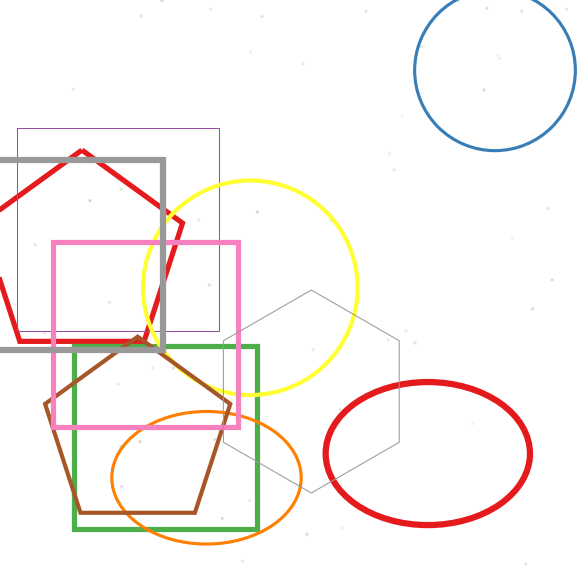[{"shape": "oval", "thickness": 3, "radius": 0.88, "center": [0.741, 0.214]}, {"shape": "pentagon", "thickness": 2.5, "radius": 0.92, "center": [0.142, 0.556]}, {"shape": "circle", "thickness": 1.5, "radius": 0.7, "center": [0.857, 0.877]}, {"shape": "square", "thickness": 2.5, "radius": 0.79, "center": [0.287, 0.241]}, {"shape": "square", "thickness": 0.5, "radius": 0.88, "center": [0.204, 0.602]}, {"shape": "oval", "thickness": 1.5, "radius": 0.82, "center": [0.358, 0.172]}, {"shape": "circle", "thickness": 2, "radius": 0.93, "center": [0.433, 0.501]}, {"shape": "pentagon", "thickness": 2, "radius": 0.84, "center": [0.238, 0.248]}, {"shape": "square", "thickness": 2.5, "radius": 0.8, "center": [0.252, 0.42]}, {"shape": "hexagon", "thickness": 0.5, "radius": 0.88, "center": [0.539, 0.321]}, {"shape": "square", "thickness": 3, "radius": 0.82, "center": [0.118, 0.557]}]